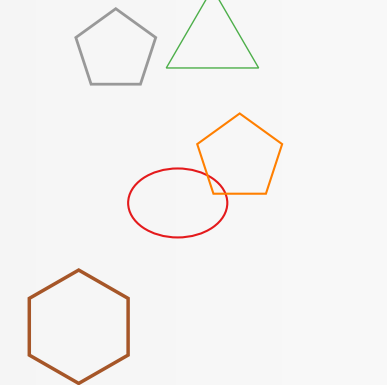[{"shape": "oval", "thickness": 1.5, "radius": 0.64, "center": [0.459, 0.473]}, {"shape": "triangle", "thickness": 1, "radius": 0.69, "center": [0.548, 0.892]}, {"shape": "pentagon", "thickness": 1.5, "radius": 0.58, "center": [0.619, 0.59]}, {"shape": "hexagon", "thickness": 2.5, "radius": 0.74, "center": [0.203, 0.151]}, {"shape": "pentagon", "thickness": 2, "radius": 0.54, "center": [0.299, 0.869]}]